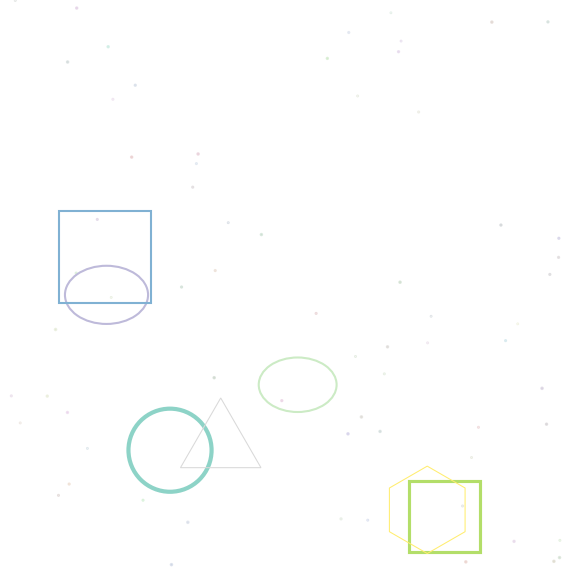[{"shape": "circle", "thickness": 2, "radius": 0.36, "center": [0.294, 0.22]}, {"shape": "oval", "thickness": 1, "radius": 0.36, "center": [0.184, 0.489]}, {"shape": "square", "thickness": 1, "radius": 0.4, "center": [0.181, 0.553]}, {"shape": "square", "thickness": 1.5, "radius": 0.31, "center": [0.77, 0.104]}, {"shape": "triangle", "thickness": 0.5, "radius": 0.4, "center": [0.382, 0.23]}, {"shape": "oval", "thickness": 1, "radius": 0.34, "center": [0.515, 0.333]}, {"shape": "hexagon", "thickness": 0.5, "radius": 0.38, "center": [0.74, 0.116]}]